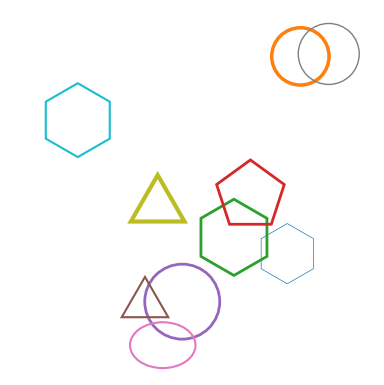[{"shape": "hexagon", "thickness": 0.5, "radius": 0.39, "center": [0.746, 0.341]}, {"shape": "circle", "thickness": 2.5, "radius": 0.37, "center": [0.78, 0.853]}, {"shape": "hexagon", "thickness": 2, "radius": 0.49, "center": [0.608, 0.384]}, {"shape": "pentagon", "thickness": 2, "radius": 0.46, "center": [0.65, 0.492]}, {"shape": "circle", "thickness": 2, "radius": 0.49, "center": [0.473, 0.216]}, {"shape": "triangle", "thickness": 1.5, "radius": 0.35, "center": [0.377, 0.211]}, {"shape": "oval", "thickness": 1.5, "radius": 0.43, "center": [0.423, 0.103]}, {"shape": "circle", "thickness": 1, "radius": 0.4, "center": [0.854, 0.86]}, {"shape": "triangle", "thickness": 3, "radius": 0.4, "center": [0.41, 0.465]}, {"shape": "hexagon", "thickness": 1.5, "radius": 0.48, "center": [0.202, 0.688]}]